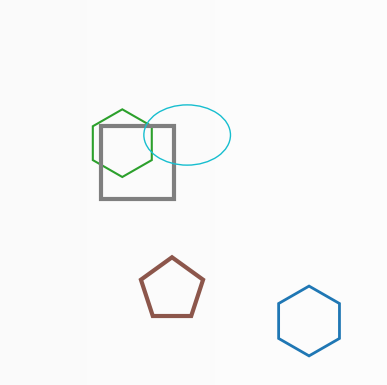[{"shape": "hexagon", "thickness": 2, "radius": 0.45, "center": [0.798, 0.166]}, {"shape": "hexagon", "thickness": 1.5, "radius": 0.44, "center": [0.316, 0.628]}, {"shape": "pentagon", "thickness": 3, "radius": 0.42, "center": [0.444, 0.247]}, {"shape": "square", "thickness": 3, "radius": 0.47, "center": [0.355, 0.579]}, {"shape": "oval", "thickness": 1, "radius": 0.56, "center": [0.483, 0.649]}]